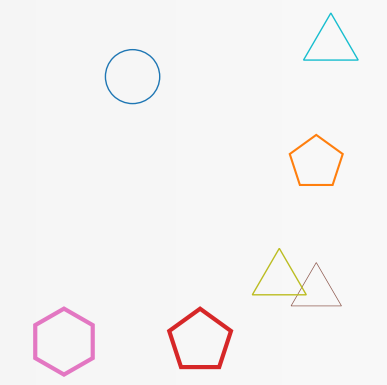[{"shape": "circle", "thickness": 1, "radius": 0.35, "center": [0.342, 0.801]}, {"shape": "pentagon", "thickness": 1.5, "radius": 0.36, "center": [0.816, 0.578]}, {"shape": "pentagon", "thickness": 3, "radius": 0.42, "center": [0.516, 0.114]}, {"shape": "triangle", "thickness": 0.5, "radius": 0.38, "center": [0.816, 0.243]}, {"shape": "hexagon", "thickness": 3, "radius": 0.43, "center": [0.165, 0.113]}, {"shape": "triangle", "thickness": 1, "radius": 0.4, "center": [0.721, 0.274]}, {"shape": "triangle", "thickness": 1, "radius": 0.41, "center": [0.854, 0.885]}]